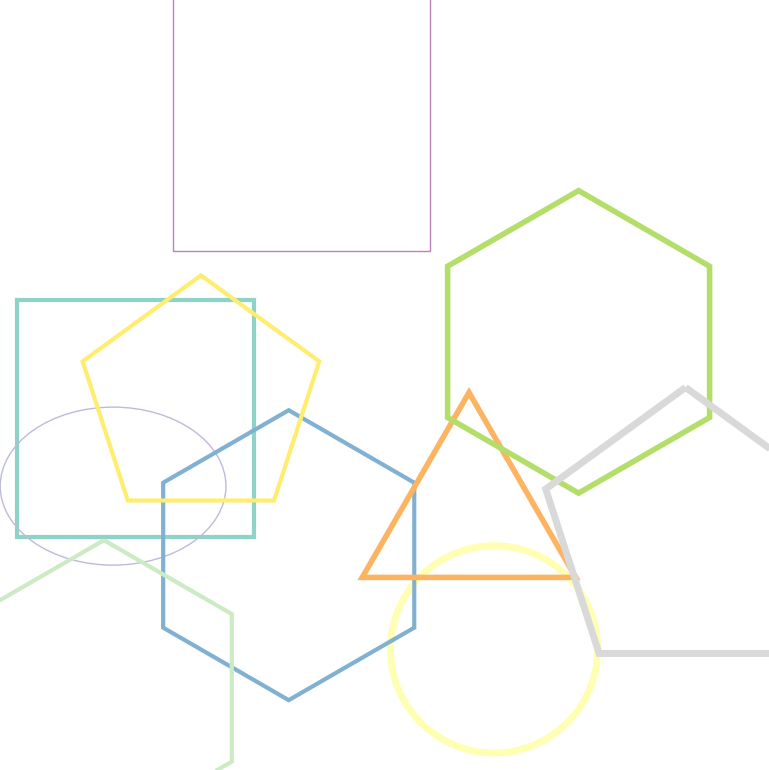[{"shape": "square", "thickness": 1.5, "radius": 0.77, "center": [0.176, 0.457]}, {"shape": "circle", "thickness": 2.5, "radius": 0.67, "center": [0.642, 0.157]}, {"shape": "oval", "thickness": 0.5, "radius": 0.73, "center": [0.147, 0.369]}, {"shape": "hexagon", "thickness": 1.5, "radius": 0.94, "center": [0.375, 0.279]}, {"shape": "triangle", "thickness": 2, "radius": 0.8, "center": [0.609, 0.33]}, {"shape": "hexagon", "thickness": 2, "radius": 0.98, "center": [0.751, 0.556]}, {"shape": "pentagon", "thickness": 2.5, "radius": 0.96, "center": [0.89, 0.306]}, {"shape": "square", "thickness": 0.5, "radius": 0.83, "center": [0.392, 0.841]}, {"shape": "hexagon", "thickness": 1.5, "radius": 0.96, "center": [0.135, 0.107]}, {"shape": "pentagon", "thickness": 1.5, "radius": 0.81, "center": [0.261, 0.481]}]